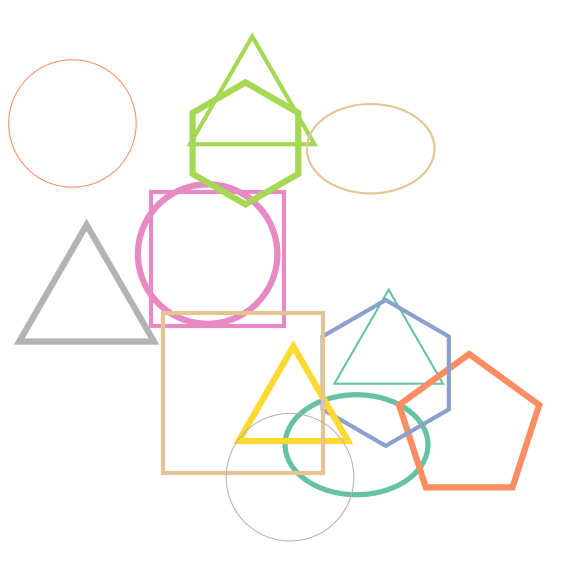[{"shape": "oval", "thickness": 2.5, "radius": 0.62, "center": [0.617, 0.229]}, {"shape": "triangle", "thickness": 1, "radius": 0.54, "center": [0.673, 0.389]}, {"shape": "circle", "thickness": 0.5, "radius": 0.55, "center": [0.125, 0.785]}, {"shape": "pentagon", "thickness": 3, "radius": 0.64, "center": [0.812, 0.258]}, {"shape": "hexagon", "thickness": 2, "radius": 0.63, "center": [0.668, 0.353]}, {"shape": "circle", "thickness": 3, "radius": 0.6, "center": [0.359, 0.559]}, {"shape": "square", "thickness": 2, "radius": 0.58, "center": [0.376, 0.551]}, {"shape": "hexagon", "thickness": 3, "radius": 0.53, "center": [0.425, 0.751]}, {"shape": "triangle", "thickness": 2, "radius": 0.62, "center": [0.437, 0.812]}, {"shape": "triangle", "thickness": 3, "radius": 0.55, "center": [0.508, 0.29]}, {"shape": "oval", "thickness": 1, "radius": 0.55, "center": [0.642, 0.742]}, {"shape": "square", "thickness": 2, "radius": 0.69, "center": [0.421, 0.318]}, {"shape": "circle", "thickness": 0.5, "radius": 0.55, "center": [0.502, 0.173]}, {"shape": "triangle", "thickness": 3, "radius": 0.67, "center": [0.15, 0.475]}]